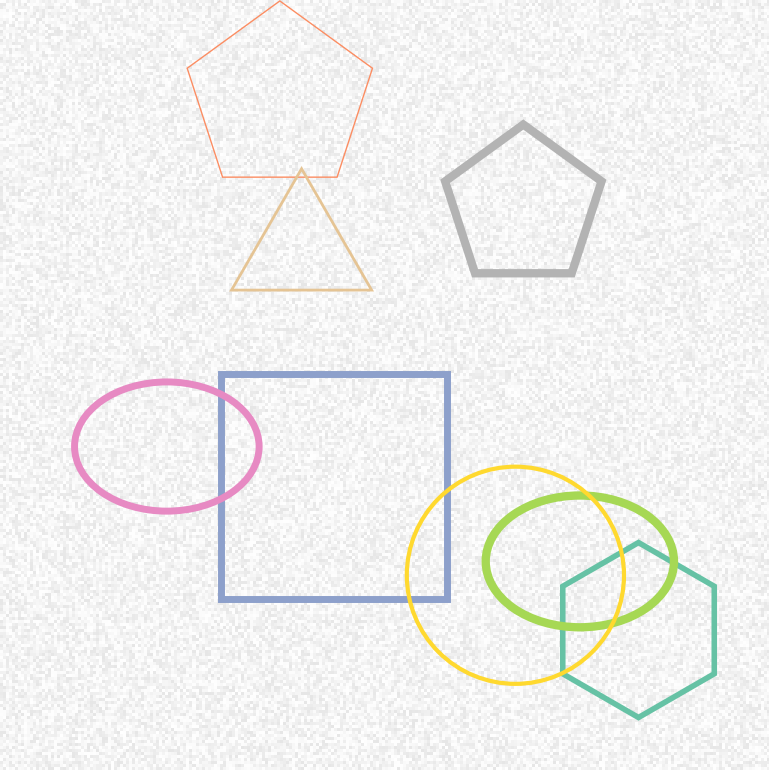[{"shape": "hexagon", "thickness": 2, "radius": 0.57, "center": [0.829, 0.182]}, {"shape": "pentagon", "thickness": 0.5, "radius": 0.63, "center": [0.363, 0.872]}, {"shape": "square", "thickness": 2.5, "radius": 0.73, "center": [0.434, 0.368]}, {"shape": "oval", "thickness": 2.5, "radius": 0.6, "center": [0.217, 0.42]}, {"shape": "oval", "thickness": 3, "radius": 0.61, "center": [0.753, 0.271]}, {"shape": "circle", "thickness": 1.5, "radius": 0.71, "center": [0.669, 0.253]}, {"shape": "triangle", "thickness": 1, "radius": 0.53, "center": [0.392, 0.676]}, {"shape": "pentagon", "thickness": 3, "radius": 0.53, "center": [0.68, 0.732]}]